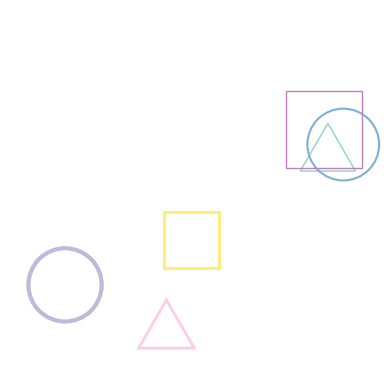[{"shape": "triangle", "thickness": 1, "radius": 0.41, "center": [0.852, 0.597]}, {"shape": "circle", "thickness": 3, "radius": 0.48, "center": [0.169, 0.26]}, {"shape": "circle", "thickness": 1.5, "radius": 0.47, "center": [0.892, 0.625]}, {"shape": "triangle", "thickness": 2, "radius": 0.42, "center": [0.432, 0.138]}, {"shape": "square", "thickness": 1, "radius": 0.5, "center": [0.841, 0.664]}, {"shape": "square", "thickness": 2, "radius": 0.36, "center": [0.498, 0.377]}]